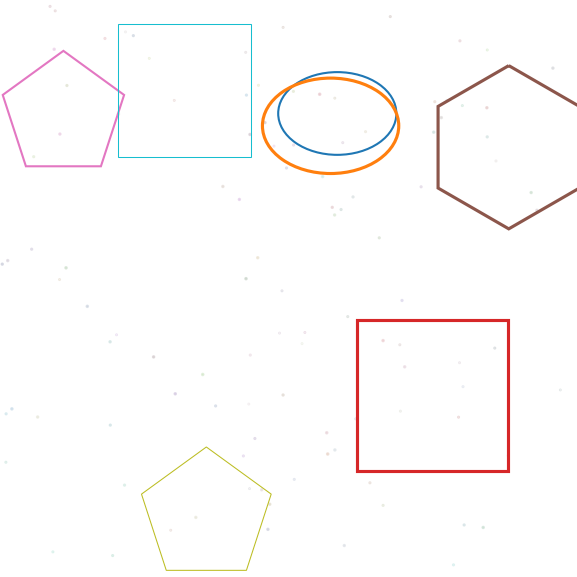[{"shape": "oval", "thickness": 1, "radius": 0.51, "center": [0.584, 0.803]}, {"shape": "oval", "thickness": 1.5, "radius": 0.59, "center": [0.572, 0.781]}, {"shape": "square", "thickness": 1.5, "radius": 0.65, "center": [0.749, 0.314]}, {"shape": "hexagon", "thickness": 1.5, "radius": 0.71, "center": [0.881, 0.744]}, {"shape": "pentagon", "thickness": 1, "radius": 0.55, "center": [0.11, 0.801]}, {"shape": "pentagon", "thickness": 0.5, "radius": 0.59, "center": [0.357, 0.107]}, {"shape": "square", "thickness": 0.5, "radius": 0.58, "center": [0.32, 0.842]}]